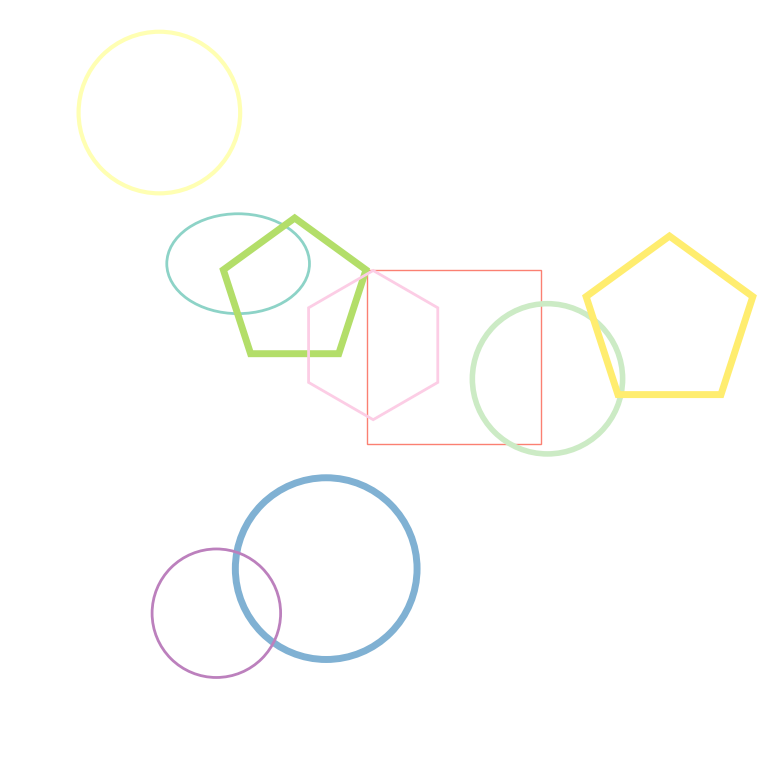[{"shape": "oval", "thickness": 1, "radius": 0.46, "center": [0.309, 0.658]}, {"shape": "circle", "thickness": 1.5, "radius": 0.52, "center": [0.207, 0.854]}, {"shape": "square", "thickness": 0.5, "radius": 0.56, "center": [0.59, 0.536]}, {"shape": "circle", "thickness": 2.5, "radius": 0.59, "center": [0.424, 0.262]}, {"shape": "pentagon", "thickness": 2.5, "radius": 0.49, "center": [0.383, 0.619]}, {"shape": "hexagon", "thickness": 1, "radius": 0.48, "center": [0.485, 0.552]}, {"shape": "circle", "thickness": 1, "radius": 0.42, "center": [0.281, 0.204]}, {"shape": "circle", "thickness": 2, "radius": 0.49, "center": [0.711, 0.508]}, {"shape": "pentagon", "thickness": 2.5, "radius": 0.57, "center": [0.869, 0.58]}]